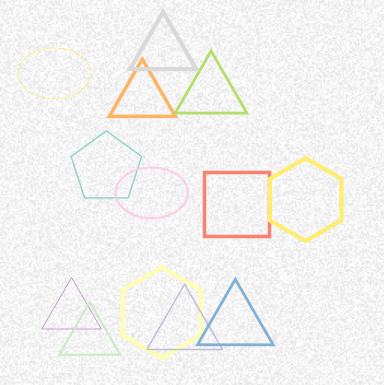[{"shape": "pentagon", "thickness": 1, "radius": 0.48, "center": [0.276, 0.564]}, {"shape": "hexagon", "thickness": 3, "radius": 0.59, "center": [0.42, 0.188]}, {"shape": "triangle", "thickness": 1, "radius": 0.57, "center": [0.48, 0.149]}, {"shape": "square", "thickness": 2.5, "radius": 0.42, "center": [0.614, 0.47]}, {"shape": "triangle", "thickness": 2, "radius": 0.57, "center": [0.611, 0.161]}, {"shape": "triangle", "thickness": 2.5, "radius": 0.5, "center": [0.37, 0.747]}, {"shape": "triangle", "thickness": 2, "radius": 0.54, "center": [0.548, 0.76]}, {"shape": "oval", "thickness": 1.5, "radius": 0.47, "center": [0.394, 0.499]}, {"shape": "triangle", "thickness": 3, "radius": 0.5, "center": [0.424, 0.87]}, {"shape": "triangle", "thickness": 0.5, "radius": 0.45, "center": [0.186, 0.19]}, {"shape": "triangle", "thickness": 1.5, "radius": 0.46, "center": [0.233, 0.124]}, {"shape": "oval", "thickness": 0.5, "radius": 0.47, "center": [0.141, 0.81]}, {"shape": "hexagon", "thickness": 3, "radius": 0.54, "center": [0.794, 0.482]}]